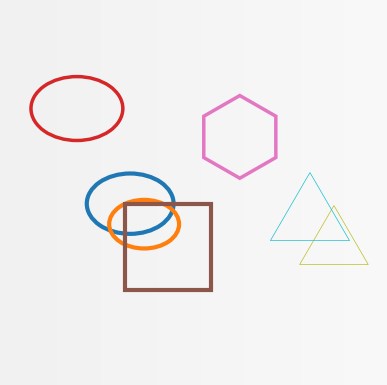[{"shape": "oval", "thickness": 3, "radius": 0.56, "center": [0.336, 0.471]}, {"shape": "oval", "thickness": 3, "radius": 0.45, "center": [0.372, 0.418]}, {"shape": "oval", "thickness": 2.5, "radius": 0.59, "center": [0.198, 0.718]}, {"shape": "square", "thickness": 3, "radius": 0.56, "center": [0.434, 0.358]}, {"shape": "hexagon", "thickness": 2.5, "radius": 0.54, "center": [0.619, 0.644]}, {"shape": "triangle", "thickness": 0.5, "radius": 0.51, "center": [0.862, 0.364]}, {"shape": "triangle", "thickness": 0.5, "radius": 0.59, "center": [0.8, 0.434]}]